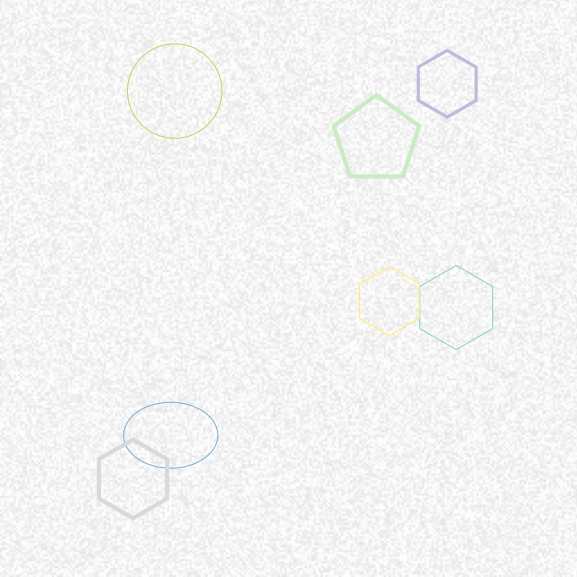[{"shape": "hexagon", "thickness": 0.5, "radius": 0.36, "center": [0.79, 0.467]}, {"shape": "hexagon", "thickness": 1.5, "radius": 0.29, "center": [0.774, 0.854]}, {"shape": "oval", "thickness": 0.5, "radius": 0.41, "center": [0.296, 0.245]}, {"shape": "circle", "thickness": 0.5, "radius": 0.41, "center": [0.303, 0.841]}, {"shape": "hexagon", "thickness": 2, "radius": 0.34, "center": [0.23, 0.17]}, {"shape": "pentagon", "thickness": 2, "radius": 0.39, "center": [0.652, 0.757]}, {"shape": "hexagon", "thickness": 0.5, "radius": 0.3, "center": [0.674, 0.478]}]